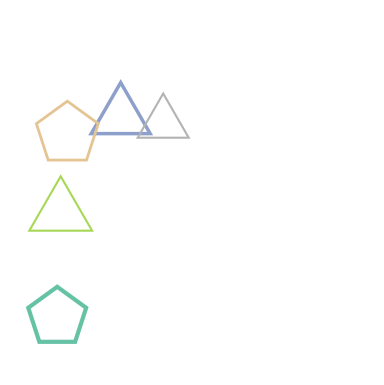[{"shape": "pentagon", "thickness": 3, "radius": 0.4, "center": [0.149, 0.176]}, {"shape": "triangle", "thickness": 2.5, "radius": 0.44, "center": [0.314, 0.697]}, {"shape": "triangle", "thickness": 1.5, "radius": 0.47, "center": [0.158, 0.448]}, {"shape": "pentagon", "thickness": 2, "radius": 0.42, "center": [0.175, 0.653]}, {"shape": "triangle", "thickness": 1.5, "radius": 0.38, "center": [0.424, 0.681]}]